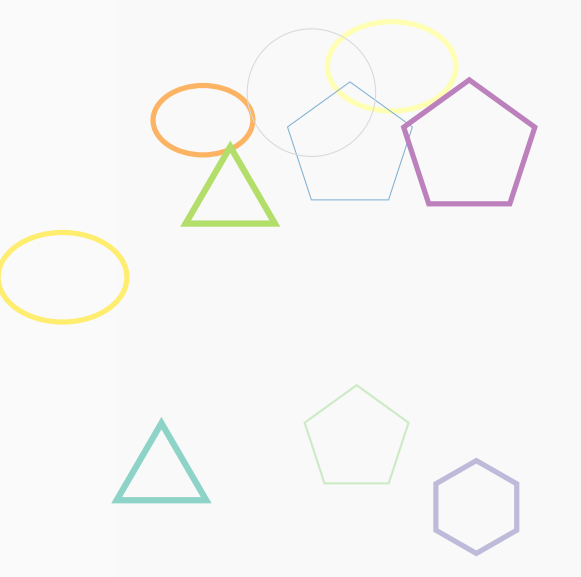[{"shape": "triangle", "thickness": 3, "radius": 0.45, "center": [0.278, 0.177]}, {"shape": "oval", "thickness": 2.5, "radius": 0.55, "center": [0.674, 0.884]}, {"shape": "hexagon", "thickness": 2.5, "radius": 0.4, "center": [0.819, 0.121]}, {"shape": "pentagon", "thickness": 0.5, "radius": 0.56, "center": [0.602, 0.744]}, {"shape": "oval", "thickness": 2.5, "radius": 0.43, "center": [0.349, 0.791]}, {"shape": "triangle", "thickness": 3, "radius": 0.44, "center": [0.396, 0.656]}, {"shape": "circle", "thickness": 0.5, "radius": 0.55, "center": [0.536, 0.839]}, {"shape": "pentagon", "thickness": 2.5, "radius": 0.59, "center": [0.807, 0.742]}, {"shape": "pentagon", "thickness": 1, "radius": 0.47, "center": [0.614, 0.238]}, {"shape": "oval", "thickness": 2.5, "radius": 0.55, "center": [0.108, 0.519]}]